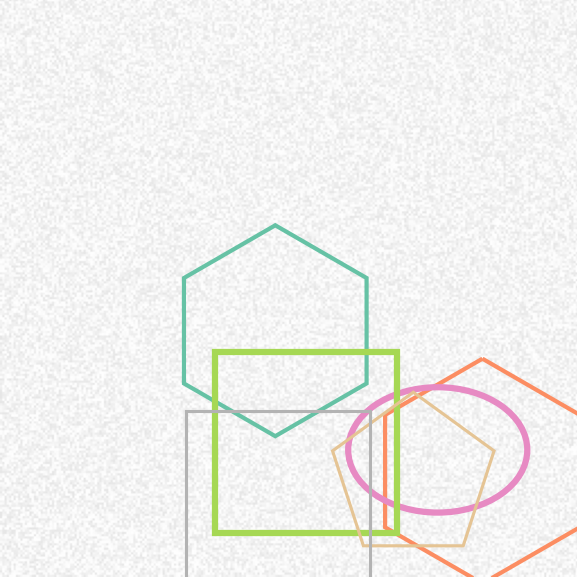[{"shape": "hexagon", "thickness": 2, "radius": 0.91, "center": [0.477, 0.426]}, {"shape": "hexagon", "thickness": 2, "radius": 0.97, "center": [0.835, 0.183]}, {"shape": "oval", "thickness": 3, "radius": 0.78, "center": [0.758, 0.22]}, {"shape": "square", "thickness": 3, "radius": 0.78, "center": [0.53, 0.233]}, {"shape": "pentagon", "thickness": 1.5, "radius": 0.74, "center": [0.716, 0.173]}, {"shape": "square", "thickness": 1.5, "radius": 0.8, "center": [0.482, 0.129]}]